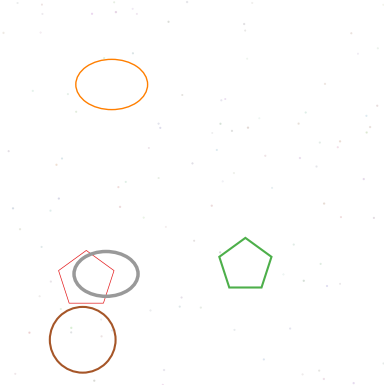[{"shape": "pentagon", "thickness": 0.5, "radius": 0.38, "center": [0.224, 0.274]}, {"shape": "pentagon", "thickness": 1.5, "radius": 0.36, "center": [0.637, 0.311]}, {"shape": "oval", "thickness": 1, "radius": 0.47, "center": [0.29, 0.781]}, {"shape": "circle", "thickness": 1.5, "radius": 0.43, "center": [0.215, 0.117]}, {"shape": "oval", "thickness": 2.5, "radius": 0.42, "center": [0.275, 0.289]}]